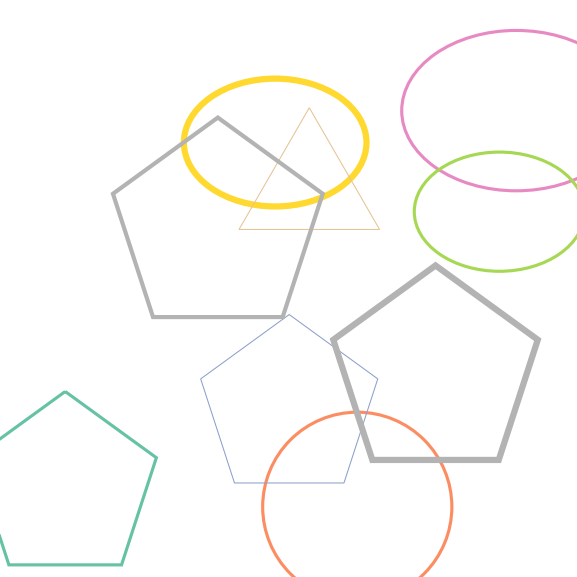[{"shape": "pentagon", "thickness": 1.5, "radius": 0.83, "center": [0.113, 0.155]}, {"shape": "circle", "thickness": 1.5, "radius": 0.82, "center": [0.619, 0.122]}, {"shape": "pentagon", "thickness": 0.5, "radius": 0.81, "center": [0.501, 0.293]}, {"shape": "oval", "thickness": 1.5, "radius": 0.99, "center": [0.894, 0.808]}, {"shape": "oval", "thickness": 1.5, "radius": 0.74, "center": [0.865, 0.633]}, {"shape": "oval", "thickness": 3, "radius": 0.79, "center": [0.477, 0.752]}, {"shape": "triangle", "thickness": 0.5, "radius": 0.7, "center": [0.536, 0.672]}, {"shape": "pentagon", "thickness": 3, "radius": 0.93, "center": [0.754, 0.353]}, {"shape": "pentagon", "thickness": 2, "radius": 0.95, "center": [0.377, 0.605]}]